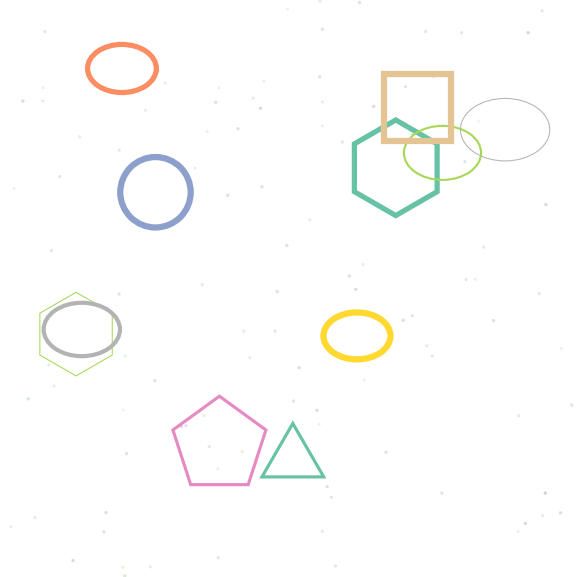[{"shape": "triangle", "thickness": 1.5, "radius": 0.31, "center": [0.507, 0.204]}, {"shape": "hexagon", "thickness": 2.5, "radius": 0.41, "center": [0.685, 0.709]}, {"shape": "oval", "thickness": 2.5, "radius": 0.3, "center": [0.211, 0.881]}, {"shape": "circle", "thickness": 3, "radius": 0.3, "center": [0.269, 0.666]}, {"shape": "pentagon", "thickness": 1.5, "radius": 0.42, "center": [0.38, 0.228]}, {"shape": "hexagon", "thickness": 0.5, "radius": 0.36, "center": [0.132, 0.421]}, {"shape": "oval", "thickness": 1, "radius": 0.33, "center": [0.766, 0.734]}, {"shape": "oval", "thickness": 3, "radius": 0.29, "center": [0.618, 0.417]}, {"shape": "square", "thickness": 3, "radius": 0.29, "center": [0.723, 0.813]}, {"shape": "oval", "thickness": 2, "radius": 0.33, "center": [0.142, 0.429]}, {"shape": "oval", "thickness": 0.5, "radius": 0.39, "center": [0.875, 0.775]}]